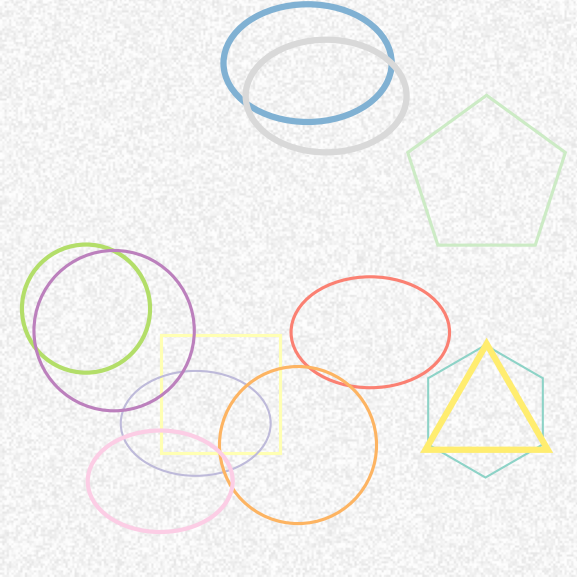[{"shape": "hexagon", "thickness": 1, "radius": 0.57, "center": [0.841, 0.287]}, {"shape": "square", "thickness": 1.5, "radius": 0.51, "center": [0.382, 0.317]}, {"shape": "oval", "thickness": 1, "radius": 0.65, "center": [0.339, 0.266]}, {"shape": "oval", "thickness": 1.5, "radius": 0.69, "center": [0.641, 0.424]}, {"shape": "oval", "thickness": 3, "radius": 0.73, "center": [0.533, 0.89]}, {"shape": "circle", "thickness": 1.5, "radius": 0.68, "center": [0.516, 0.228]}, {"shape": "circle", "thickness": 2, "radius": 0.55, "center": [0.149, 0.465]}, {"shape": "oval", "thickness": 2, "radius": 0.63, "center": [0.277, 0.166]}, {"shape": "oval", "thickness": 3, "radius": 0.7, "center": [0.565, 0.833]}, {"shape": "circle", "thickness": 1.5, "radius": 0.69, "center": [0.198, 0.427]}, {"shape": "pentagon", "thickness": 1.5, "radius": 0.72, "center": [0.843, 0.691]}, {"shape": "triangle", "thickness": 3, "radius": 0.61, "center": [0.843, 0.281]}]